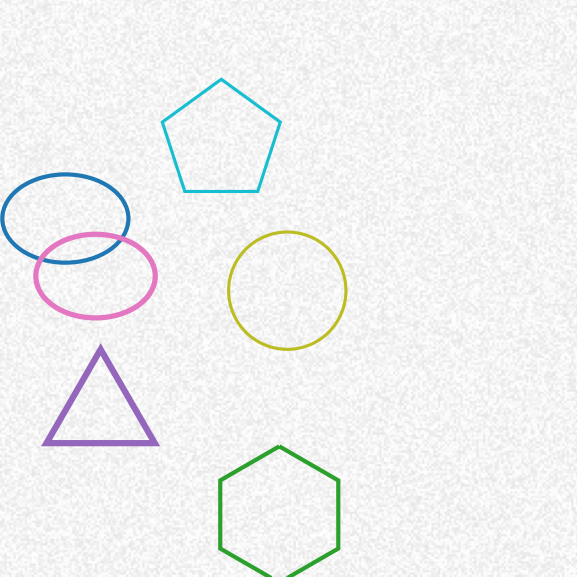[{"shape": "oval", "thickness": 2, "radius": 0.55, "center": [0.113, 0.621]}, {"shape": "hexagon", "thickness": 2, "radius": 0.59, "center": [0.484, 0.108]}, {"shape": "triangle", "thickness": 3, "radius": 0.54, "center": [0.174, 0.286]}, {"shape": "oval", "thickness": 2.5, "radius": 0.52, "center": [0.165, 0.521]}, {"shape": "circle", "thickness": 1.5, "radius": 0.51, "center": [0.497, 0.496]}, {"shape": "pentagon", "thickness": 1.5, "radius": 0.54, "center": [0.383, 0.754]}]